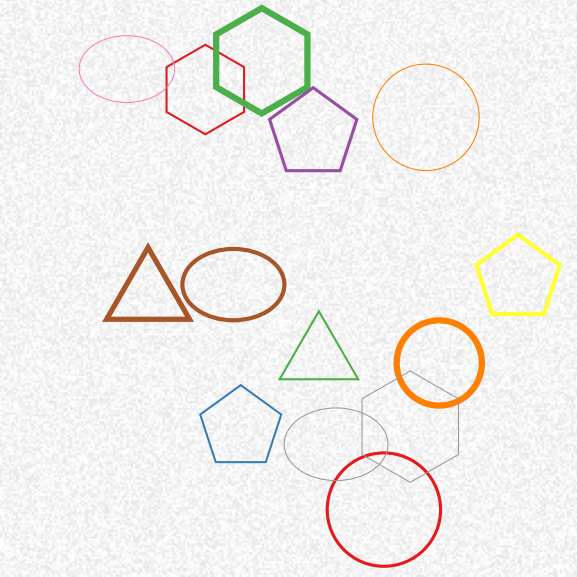[{"shape": "circle", "thickness": 1.5, "radius": 0.49, "center": [0.665, 0.117]}, {"shape": "hexagon", "thickness": 1, "radius": 0.39, "center": [0.356, 0.844]}, {"shape": "pentagon", "thickness": 1, "radius": 0.37, "center": [0.417, 0.259]}, {"shape": "triangle", "thickness": 1, "radius": 0.39, "center": [0.552, 0.382]}, {"shape": "hexagon", "thickness": 3, "radius": 0.46, "center": [0.453, 0.894]}, {"shape": "pentagon", "thickness": 1.5, "radius": 0.4, "center": [0.542, 0.768]}, {"shape": "circle", "thickness": 0.5, "radius": 0.46, "center": [0.738, 0.796]}, {"shape": "circle", "thickness": 3, "radius": 0.37, "center": [0.761, 0.371]}, {"shape": "pentagon", "thickness": 2, "radius": 0.38, "center": [0.897, 0.517]}, {"shape": "oval", "thickness": 2, "radius": 0.44, "center": [0.404, 0.506]}, {"shape": "triangle", "thickness": 2.5, "radius": 0.41, "center": [0.256, 0.488]}, {"shape": "oval", "thickness": 0.5, "radius": 0.41, "center": [0.22, 0.88]}, {"shape": "hexagon", "thickness": 0.5, "radius": 0.48, "center": [0.71, 0.26]}, {"shape": "oval", "thickness": 0.5, "radius": 0.45, "center": [0.582, 0.23]}]